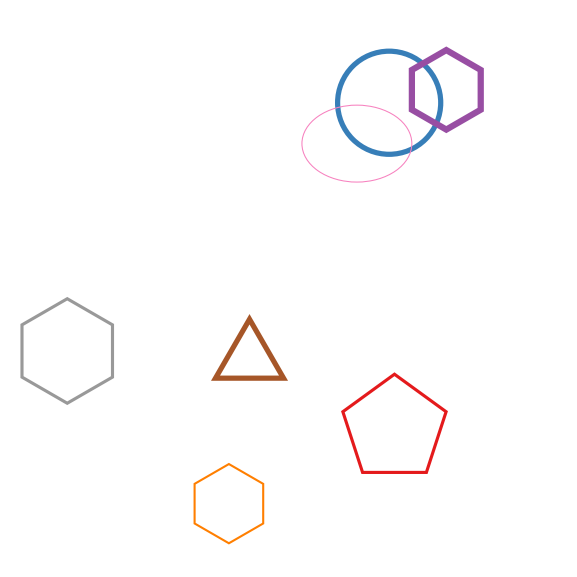[{"shape": "pentagon", "thickness": 1.5, "radius": 0.47, "center": [0.683, 0.257]}, {"shape": "circle", "thickness": 2.5, "radius": 0.45, "center": [0.674, 0.821]}, {"shape": "hexagon", "thickness": 3, "radius": 0.34, "center": [0.773, 0.844]}, {"shape": "hexagon", "thickness": 1, "radius": 0.34, "center": [0.396, 0.127]}, {"shape": "triangle", "thickness": 2.5, "radius": 0.34, "center": [0.432, 0.378]}, {"shape": "oval", "thickness": 0.5, "radius": 0.48, "center": [0.618, 0.75]}, {"shape": "hexagon", "thickness": 1.5, "radius": 0.45, "center": [0.116, 0.391]}]